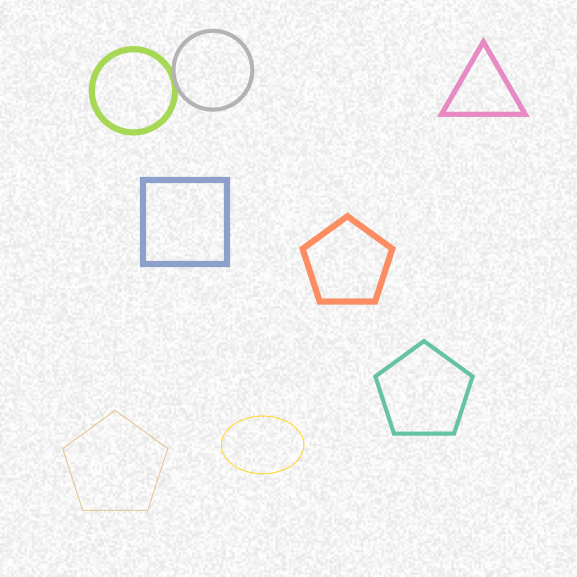[{"shape": "pentagon", "thickness": 2, "radius": 0.44, "center": [0.734, 0.32]}, {"shape": "pentagon", "thickness": 3, "radius": 0.41, "center": [0.602, 0.543]}, {"shape": "square", "thickness": 3, "radius": 0.36, "center": [0.321, 0.615]}, {"shape": "triangle", "thickness": 2.5, "radius": 0.42, "center": [0.837, 0.843]}, {"shape": "circle", "thickness": 3, "radius": 0.36, "center": [0.231, 0.842]}, {"shape": "oval", "thickness": 0.5, "radius": 0.36, "center": [0.455, 0.229]}, {"shape": "pentagon", "thickness": 0.5, "radius": 0.48, "center": [0.199, 0.193]}, {"shape": "circle", "thickness": 2, "radius": 0.34, "center": [0.369, 0.878]}]